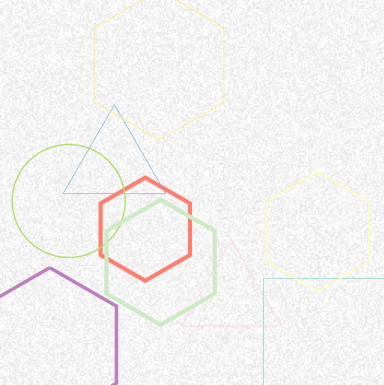[{"shape": "square", "thickness": 0.5, "radius": 0.78, "center": [0.841, 0.12]}, {"shape": "hexagon", "thickness": 1, "radius": 0.77, "center": [0.826, 0.399]}, {"shape": "hexagon", "thickness": 3, "radius": 0.67, "center": [0.377, 0.405]}, {"shape": "triangle", "thickness": 0.5, "radius": 0.77, "center": [0.297, 0.574]}, {"shape": "circle", "thickness": 1, "radius": 0.73, "center": [0.179, 0.478]}, {"shape": "triangle", "thickness": 0.5, "radius": 0.75, "center": [0.601, 0.228]}, {"shape": "hexagon", "thickness": 2.5, "radius": 1.0, "center": [0.129, 0.105]}, {"shape": "hexagon", "thickness": 3, "radius": 0.81, "center": [0.417, 0.319]}, {"shape": "hexagon", "thickness": 0.5, "radius": 0.97, "center": [0.414, 0.831]}]